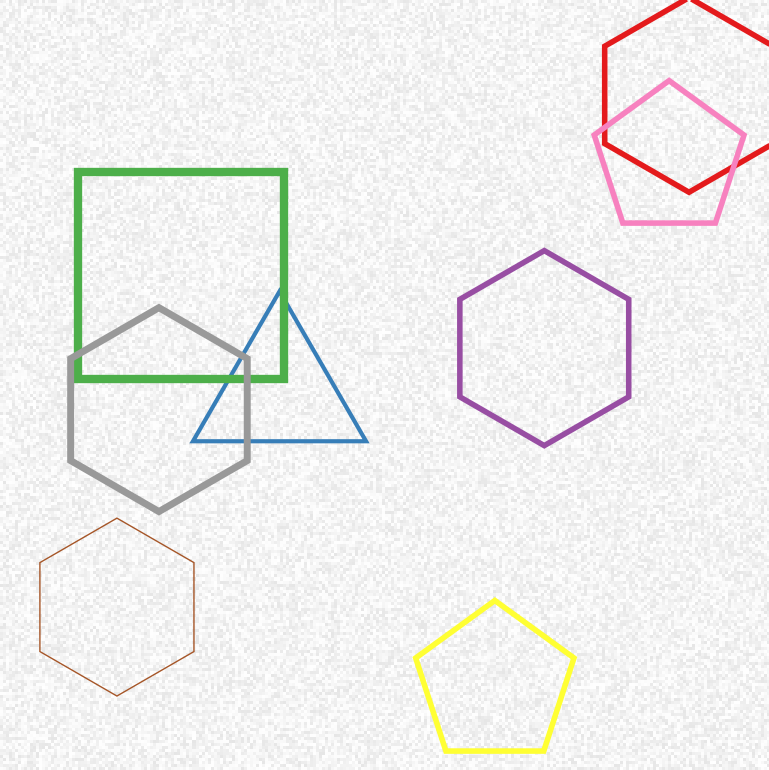[{"shape": "hexagon", "thickness": 2, "radius": 0.63, "center": [0.895, 0.877]}, {"shape": "triangle", "thickness": 1.5, "radius": 0.65, "center": [0.363, 0.492]}, {"shape": "square", "thickness": 3, "radius": 0.67, "center": [0.235, 0.642]}, {"shape": "hexagon", "thickness": 2, "radius": 0.63, "center": [0.707, 0.548]}, {"shape": "pentagon", "thickness": 2, "radius": 0.54, "center": [0.643, 0.112]}, {"shape": "hexagon", "thickness": 0.5, "radius": 0.58, "center": [0.152, 0.212]}, {"shape": "pentagon", "thickness": 2, "radius": 0.51, "center": [0.869, 0.793]}, {"shape": "hexagon", "thickness": 2.5, "radius": 0.66, "center": [0.206, 0.468]}]